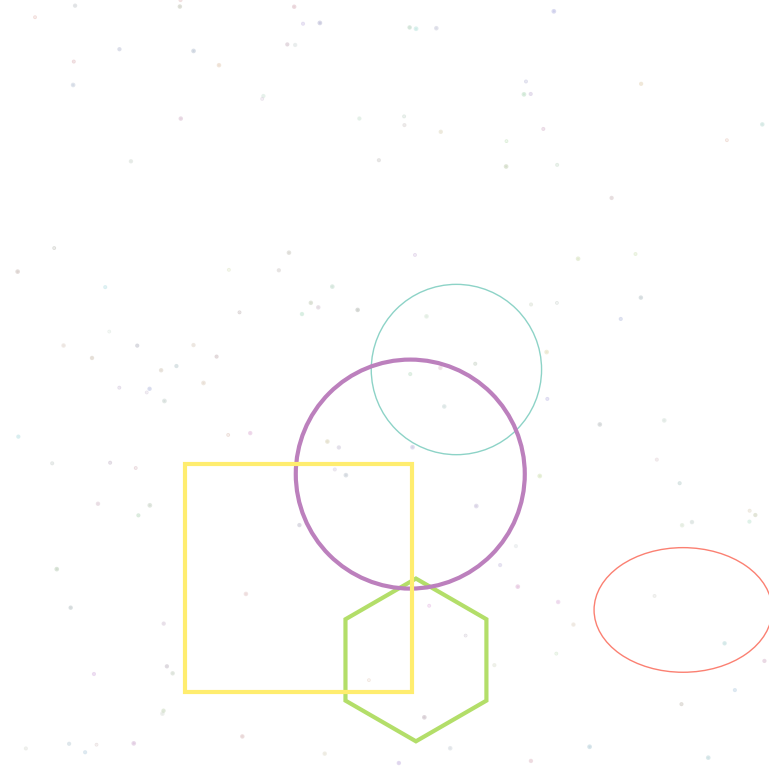[{"shape": "circle", "thickness": 0.5, "radius": 0.55, "center": [0.593, 0.52]}, {"shape": "oval", "thickness": 0.5, "radius": 0.58, "center": [0.887, 0.208]}, {"shape": "hexagon", "thickness": 1.5, "radius": 0.53, "center": [0.54, 0.143]}, {"shape": "circle", "thickness": 1.5, "radius": 0.74, "center": [0.533, 0.384]}, {"shape": "square", "thickness": 1.5, "radius": 0.74, "center": [0.388, 0.249]}]